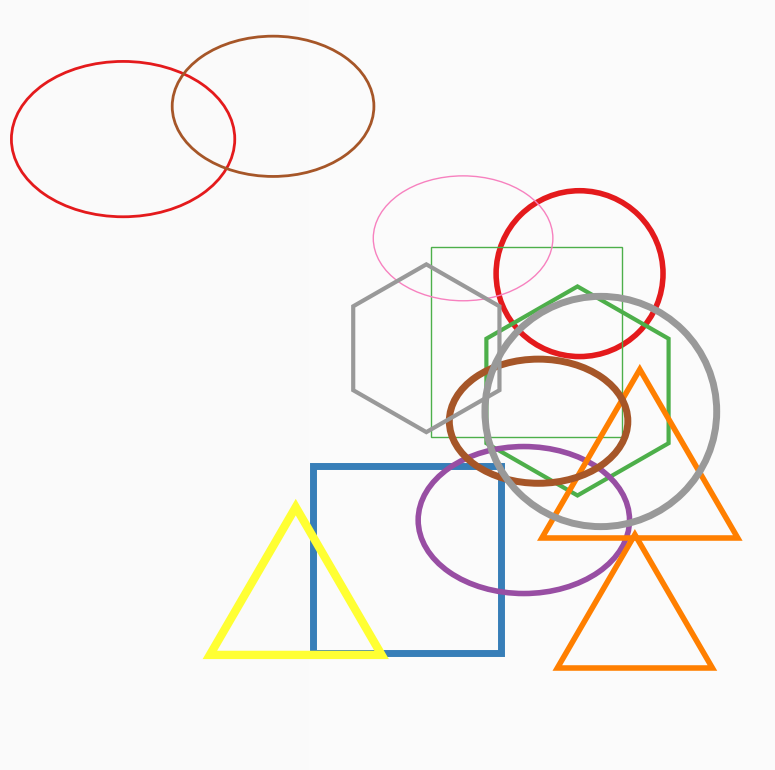[{"shape": "circle", "thickness": 2, "radius": 0.54, "center": [0.748, 0.645]}, {"shape": "oval", "thickness": 1, "radius": 0.72, "center": [0.159, 0.819]}, {"shape": "square", "thickness": 2.5, "radius": 0.61, "center": [0.525, 0.273]}, {"shape": "square", "thickness": 0.5, "radius": 0.62, "center": [0.679, 0.556]}, {"shape": "hexagon", "thickness": 1.5, "radius": 0.68, "center": [0.745, 0.492]}, {"shape": "oval", "thickness": 2, "radius": 0.68, "center": [0.676, 0.325]}, {"shape": "triangle", "thickness": 2, "radius": 0.58, "center": [0.819, 0.19]}, {"shape": "triangle", "thickness": 2, "radius": 0.73, "center": [0.826, 0.374]}, {"shape": "triangle", "thickness": 3, "radius": 0.64, "center": [0.382, 0.213]}, {"shape": "oval", "thickness": 1, "radius": 0.65, "center": [0.352, 0.862]}, {"shape": "oval", "thickness": 2.5, "radius": 0.58, "center": [0.695, 0.453]}, {"shape": "oval", "thickness": 0.5, "radius": 0.58, "center": [0.598, 0.69]}, {"shape": "circle", "thickness": 2.5, "radius": 0.75, "center": [0.775, 0.466]}, {"shape": "hexagon", "thickness": 1.5, "radius": 0.54, "center": [0.55, 0.548]}]